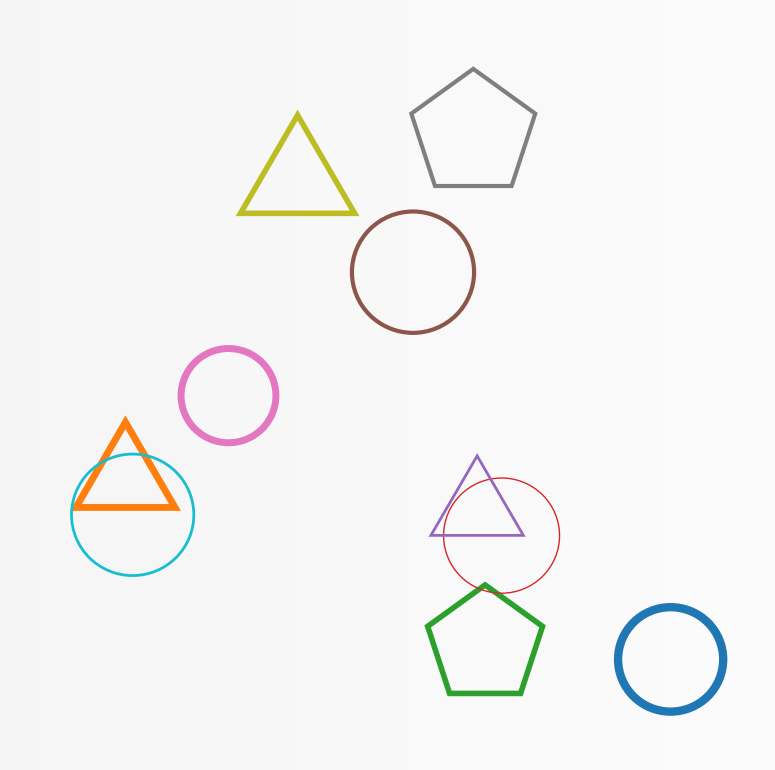[{"shape": "circle", "thickness": 3, "radius": 0.34, "center": [0.865, 0.144]}, {"shape": "triangle", "thickness": 2.5, "radius": 0.37, "center": [0.162, 0.378]}, {"shape": "pentagon", "thickness": 2, "radius": 0.39, "center": [0.626, 0.162]}, {"shape": "circle", "thickness": 0.5, "radius": 0.37, "center": [0.647, 0.304]}, {"shape": "triangle", "thickness": 1, "radius": 0.34, "center": [0.616, 0.339]}, {"shape": "circle", "thickness": 1.5, "radius": 0.39, "center": [0.533, 0.647]}, {"shape": "circle", "thickness": 2.5, "radius": 0.31, "center": [0.295, 0.486]}, {"shape": "pentagon", "thickness": 1.5, "radius": 0.42, "center": [0.611, 0.826]}, {"shape": "triangle", "thickness": 2, "radius": 0.43, "center": [0.384, 0.765]}, {"shape": "circle", "thickness": 1, "radius": 0.39, "center": [0.171, 0.331]}]